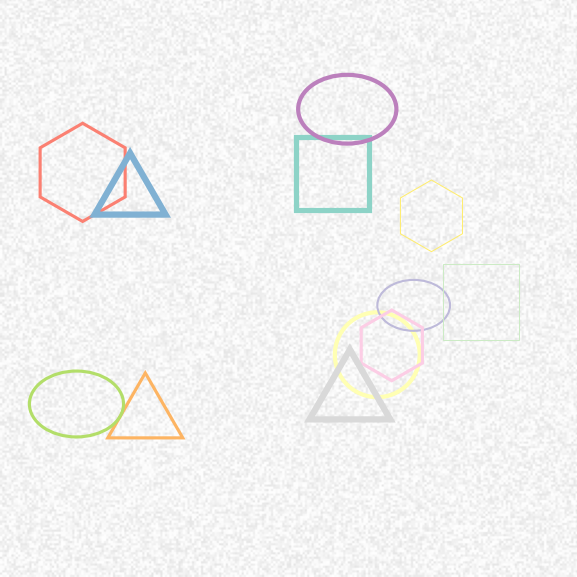[{"shape": "square", "thickness": 2.5, "radius": 0.32, "center": [0.576, 0.699]}, {"shape": "circle", "thickness": 2, "radius": 0.37, "center": [0.653, 0.385]}, {"shape": "oval", "thickness": 1, "radius": 0.31, "center": [0.716, 0.47]}, {"shape": "hexagon", "thickness": 1.5, "radius": 0.43, "center": [0.143, 0.701]}, {"shape": "triangle", "thickness": 3, "radius": 0.35, "center": [0.225, 0.663]}, {"shape": "triangle", "thickness": 1.5, "radius": 0.37, "center": [0.252, 0.278]}, {"shape": "oval", "thickness": 1.5, "radius": 0.41, "center": [0.132, 0.3]}, {"shape": "hexagon", "thickness": 1.5, "radius": 0.31, "center": [0.678, 0.401]}, {"shape": "triangle", "thickness": 3, "radius": 0.4, "center": [0.606, 0.313]}, {"shape": "oval", "thickness": 2, "radius": 0.43, "center": [0.601, 0.81]}, {"shape": "square", "thickness": 0.5, "radius": 0.33, "center": [0.832, 0.476]}, {"shape": "hexagon", "thickness": 0.5, "radius": 0.31, "center": [0.747, 0.625]}]